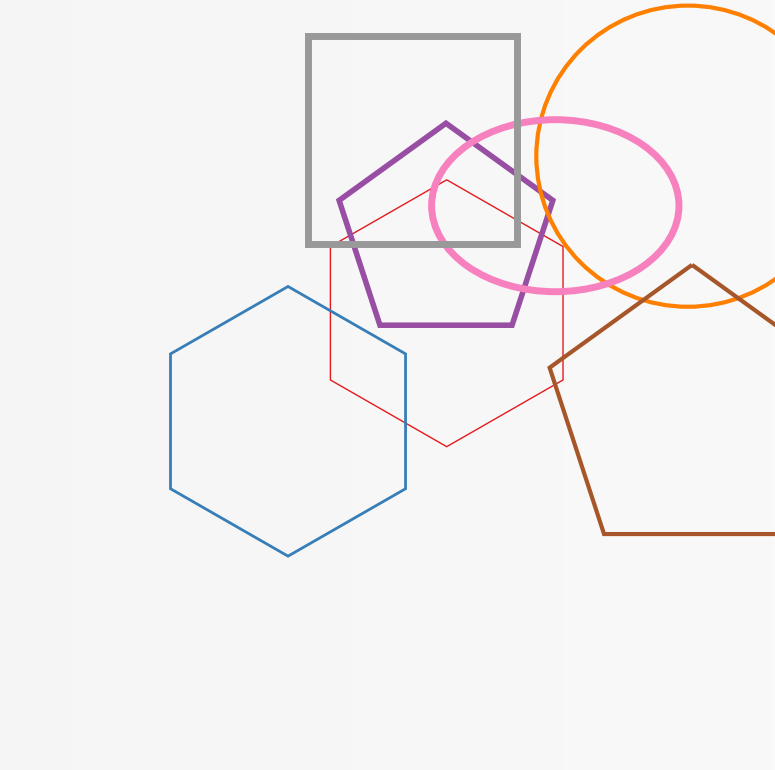[{"shape": "hexagon", "thickness": 0.5, "radius": 0.87, "center": [0.576, 0.593]}, {"shape": "hexagon", "thickness": 1, "radius": 0.88, "center": [0.372, 0.453]}, {"shape": "pentagon", "thickness": 2, "radius": 0.72, "center": [0.575, 0.695]}, {"shape": "circle", "thickness": 1.5, "radius": 0.98, "center": [0.888, 0.797]}, {"shape": "pentagon", "thickness": 1.5, "radius": 0.97, "center": [0.893, 0.463]}, {"shape": "oval", "thickness": 2.5, "radius": 0.8, "center": [0.717, 0.733]}, {"shape": "square", "thickness": 2.5, "radius": 0.67, "center": [0.532, 0.818]}]